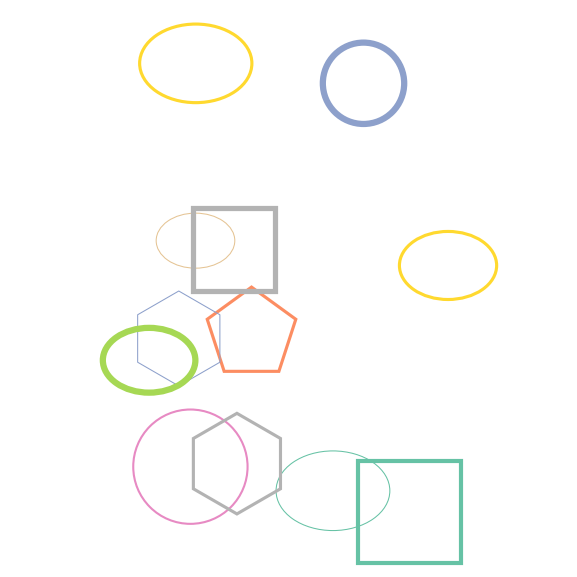[{"shape": "square", "thickness": 2, "radius": 0.44, "center": [0.709, 0.113]}, {"shape": "oval", "thickness": 0.5, "radius": 0.49, "center": [0.577, 0.149]}, {"shape": "pentagon", "thickness": 1.5, "radius": 0.4, "center": [0.436, 0.421]}, {"shape": "circle", "thickness": 3, "radius": 0.35, "center": [0.629, 0.855]}, {"shape": "hexagon", "thickness": 0.5, "radius": 0.41, "center": [0.31, 0.413]}, {"shape": "circle", "thickness": 1, "radius": 0.49, "center": [0.33, 0.191]}, {"shape": "oval", "thickness": 3, "radius": 0.4, "center": [0.258, 0.375]}, {"shape": "oval", "thickness": 1.5, "radius": 0.42, "center": [0.776, 0.539]}, {"shape": "oval", "thickness": 1.5, "radius": 0.49, "center": [0.339, 0.889]}, {"shape": "oval", "thickness": 0.5, "radius": 0.34, "center": [0.338, 0.582]}, {"shape": "hexagon", "thickness": 1.5, "radius": 0.44, "center": [0.41, 0.196]}, {"shape": "square", "thickness": 2.5, "radius": 0.36, "center": [0.405, 0.567]}]